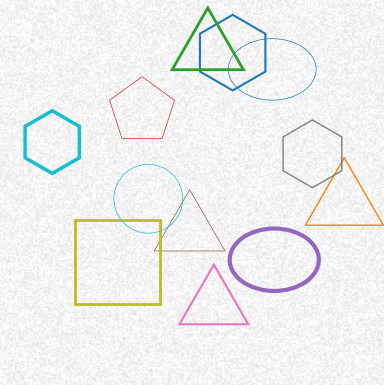[{"shape": "oval", "thickness": 0.5, "radius": 0.57, "center": [0.707, 0.82]}, {"shape": "hexagon", "thickness": 1.5, "radius": 0.49, "center": [0.604, 0.863]}, {"shape": "triangle", "thickness": 1, "radius": 0.58, "center": [0.894, 0.474]}, {"shape": "triangle", "thickness": 2, "radius": 0.53, "center": [0.54, 0.872]}, {"shape": "pentagon", "thickness": 0.5, "radius": 0.44, "center": [0.369, 0.712]}, {"shape": "oval", "thickness": 3, "radius": 0.58, "center": [0.712, 0.325]}, {"shape": "triangle", "thickness": 0.5, "radius": 0.53, "center": [0.493, 0.401]}, {"shape": "triangle", "thickness": 1.5, "radius": 0.52, "center": [0.556, 0.209]}, {"shape": "hexagon", "thickness": 1, "radius": 0.44, "center": [0.812, 0.6]}, {"shape": "square", "thickness": 2, "radius": 0.55, "center": [0.305, 0.319]}, {"shape": "hexagon", "thickness": 2.5, "radius": 0.41, "center": [0.136, 0.631]}, {"shape": "circle", "thickness": 0.5, "radius": 0.45, "center": [0.385, 0.484]}]